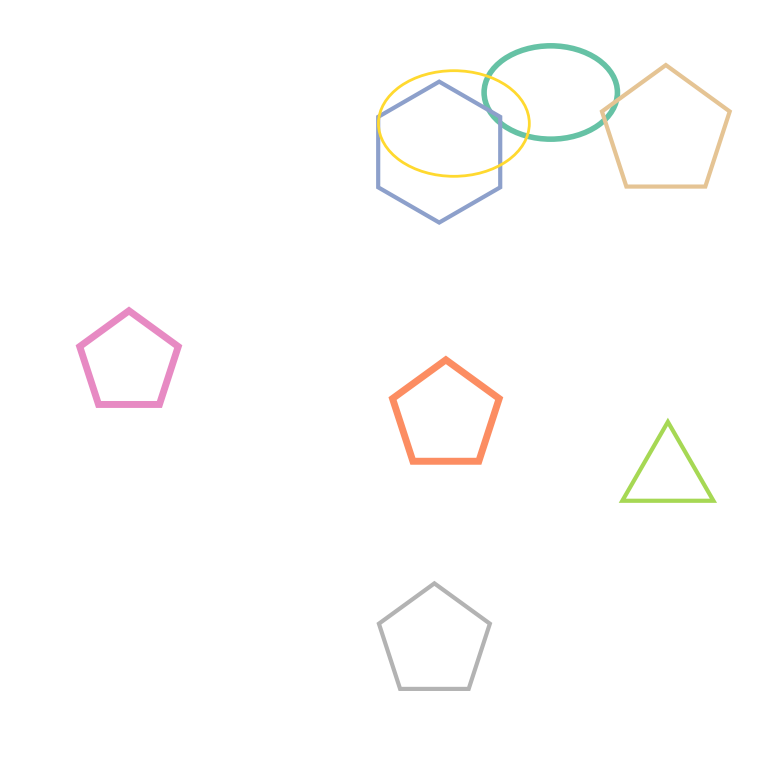[{"shape": "oval", "thickness": 2, "radius": 0.43, "center": [0.715, 0.88]}, {"shape": "pentagon", "thickness": 2.5, "radius": 0.36, "center": [0.579, 0.46]}, {"shape": "hexagon", "thickness": 1.5, "radius": 0.46, "center": [0.57, 0.802]}, {"shape": "pentagon", "thickness": 2.5, "radius": 0.34, "center": [0.168, 0.529]}, {"shape": "triangle", "thickness": 1.5, "radius": 0.34, "center": [0.867, 0.384]}, {"shape": "oval", "thickness": 1, "radius": 0.49, "center": [0.589, 0.84]}, {"shape": "pentagon", "thickness": 1.5, "radius": 0.44, "center": [0.865, 0.828]}, {"shape": "pentagon", "thickness": 1.5, "radius": 0.38, "center": [0.564, 0.167]}]